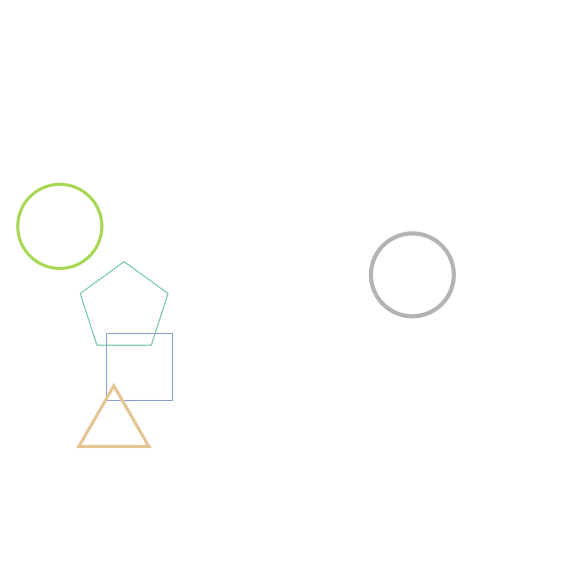[{"shape": "pentagon", "thickness": 0.5, "radius": 0.4, "center": [0.215, 0.466]}, {"shape": "square", "thickness": 0.5, "radius": 0.29, "center": [0.241, 0.365]}, {"shape": "circle", "thickness": 1.5, "radius": 0.36, "center": [0.104, 0.607]}, {"shape": "triangle", "thickness": 1.5, "radius": 0.35, "center": [0.197, 0.261]}, {"shape": "circle", "thickness": 2, "radius": 0.36, "center": [0.714, 0.523]}]